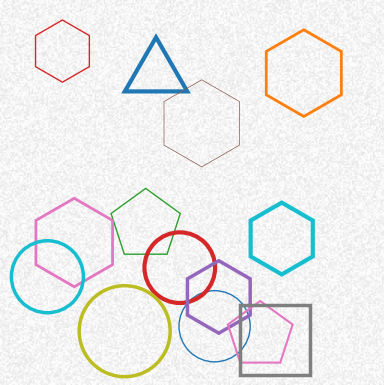[{"shape": "triangle", "thickness": 3, "radius": 0.47, "center": [0.405, 0.809]}, {"shape": "circle", "thickness": 1, "radius": 0.46, "center": [0.557, 0.153]}, {"shape": "hexagon", "thickness": 2, "radius": 0.56, "center": [0.789, 0.81]}, {"shape": "pentagon", "thickness": 1, "radius": 0.47, "center": [0.378, 0.416]}, {"shape": "hexagon", "thickness": 1, "radius": 0.4, "center": [0.162, 0.867]}, {"shape": "circle", "thickness": 3, "radius": 0.46, "center": [0.467, 0.305]}, {"shape": "hexagon", "thickness": 2.5, "radius": 0.47, "center": [0.568, 0.229]}, {"shape": "hexagon", "thickness": 0.5, "radius": 0.57, "center": [0.524, 0.68]}, {"shape": "pentagon", "thickness": 1.5, "radius": 0.44, "center": [0.676, 0.13]}, {"shape": "hexagon", "thickness": 2, "radius": 0.57, "center": [0.193, 0.37]}, {"shape": "square", "thickness": 2.5, "radius": 0.46, "center": [0.714, 0.116]}, {"shape": "circle", "thickness": 2.5, "radius": 0.59, "center": [0.324, 0.14]}, {"shape": "circle", "thickness": 2.5, "radius": 0.47, "center": [0.123, 0.281]}, {"shape": "hexagon", "thickness": 3, "radius": 0.47, "center": [0.732, 0.381]}]